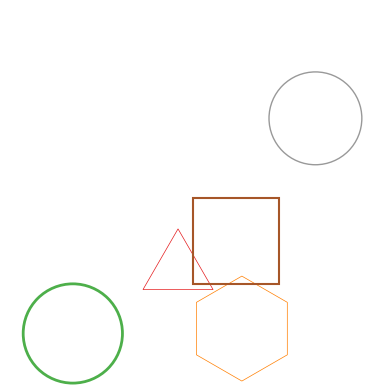[{"shape": "triangle", "thickness": 0.5, "radius": 0.53, "center": [0.462, 0.3]}, {"shape": "circle", "thickness": 2, "radius": 0.64, "center": [0.189, 0.134]}, {"shape": "hexagon", "thickness": 0.5, "radius": 0.68, "center": [0.628, 0.147]}, {"shape": "square", "thickness": 1.5, "radius": 0.56, "center": [0.612, 0.374]}, {"shape": "circle", "thickness": 1, "radius": 0.6, "center": [0.819, 0.693]}]